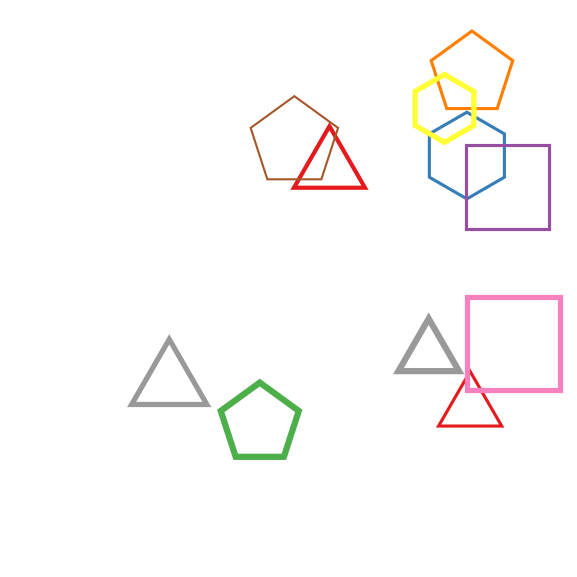[{"shape": "triangle", "thickness": 1.5, "radius": 0.32, "center": [0.814, 0.293]}, {"shape": "triangle", "thickness": 2, "radius": 0.36, "center": [0.571, 0.71]}, {"shape": "hexagon", "thickness": 1.5, "radius": 0.38, "center": [0.808, 0.73]}, {"shape": "pentagon", "thickness": 3, "radius": 0.36, "center": [0.45, 0.266]}, {"shape": "square", "thickness": 1.5, "radius": 0.36, "center": [0.879, 0.675]}, {"shape": "pentagon", "thickness": 1.5, "radius": 0.37, "center": [0.817, 0.871]}, {"shape": "hexagon", "thickness": 2.5, "radius": 0.29, "center": [0.77, 0.811]}, {"shape": "pentagon", "thickness": 1, "radius": 0.4, "center": [0.51, 0.753]}, {"shape": "square", "thickness": 2.5, "radius": 0.4, "center": [0.89, 0.404]}, {"shape": "triangle", "thickness": 3, "radius": 0.3, "center": [0.742, 0.387]}, {"shape": "triangle", "thickness": 2.5, "radius": 0.38, "center": [0.293, 0.336]}]